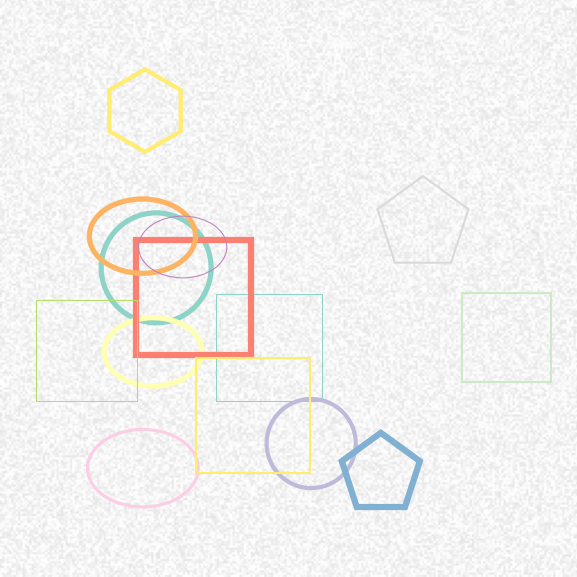[{"shape": "square", "thickness": 0.5, "radius": 0.46, "center": [0.466, 0.397]}, {"shape": "circle", "thickness": 2.5, "radius": 0.48, "center": [0.27, 0.535]}, {"shape": "oval", "thickness": 2.5, "radius": 0.42, "center": [0.265, 0.39]}, {"shape": "circle", "thickness": 2, "radius": 0.39, "center": [0.539, 0.231]}, {"shape": "square", "thickness": 3, "radius": 0.5, "center": [0.335, 0.484]}, {"shape": "pentagon", "thickness": 3, "radius": 0.35, "center": [0.659, 0.179]}, {"shape": "oval", "thickness": 2.5, "radius": 0.46, "center": [0.247, 0.59]}, {"shape": "square", "thickness": 0.5, "radius": 0.44, "center": [0.15, 0.393]}, {"shape": "oval", "thickness": 1.5, "radius": 0.48, "center": [0.247, 0.188]}, {"shape": "pentagon", "thickness": 1, "radius": 0.41, "center": [0.732, 0.611]}, {"shape": "oval", "thickness": 0.5, "radius": 0.38, "center": [0.316, 0.571]}, {"shape": "square", "thickness": 1, "radius": 0.38, "center": [0.877, 0.414]}, {"shape": "square", "thickness": 1, "radius": 0.49, "center": [0.438, 0.28]}, {"shape": "hexagon", "thickness": 2, "radius": 0.36, "center": [0.251, 0.808]}]